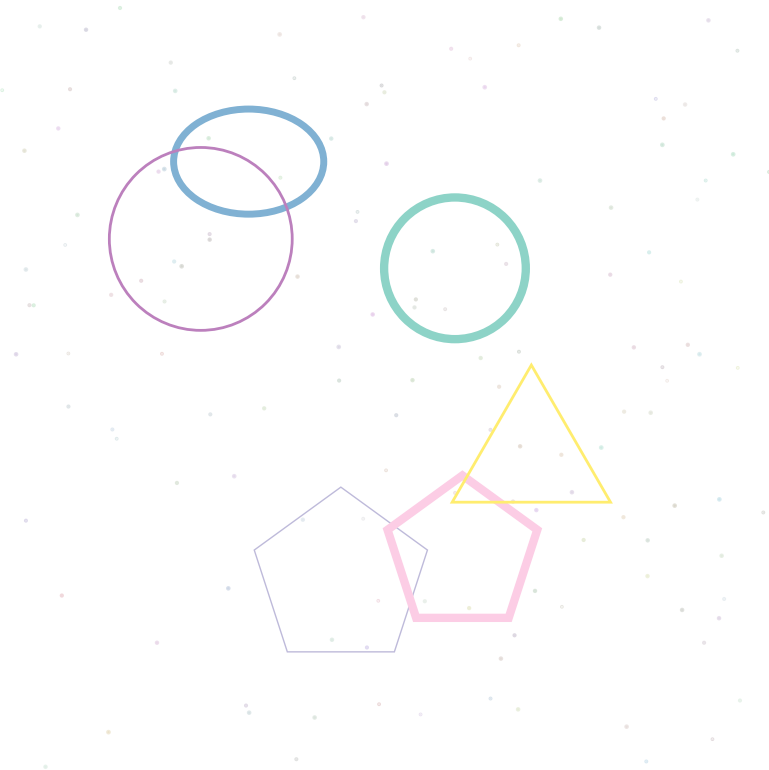[{"shape": "circle", "thickness": 3, "radius": 0.46, "center": [0.591, 0.652]}, {"shape": "pentagon", "thickness": 0.5, "radius": 0.59, "center": [0.443, 0.249]}, {"shape": "oval", "thickness": 2.5, "radius": 0.49, "center": [0.323, 0.79]}, {"shape": "pentagon", "thickness": 3, "radius": 0.51, "center": [0.601, 0.28]}, {"shape": "circle", "thickness": 1, "radius": 0.59, "center": [0.261, 0.69]}, {"shape": "triangle", "thickness": 1, "radius": 0.59, "center": [0.69, 0.407]}]